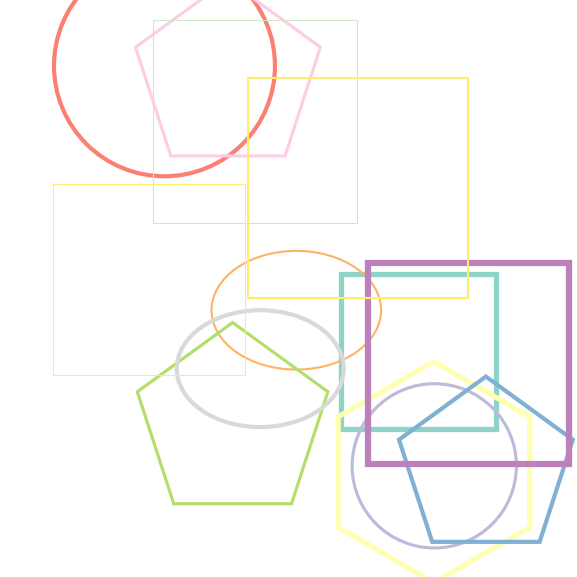[{"shape": "square", "thickness": 2.5, "radius": 0.67, "center": [0.725, 0.39]}, {"shape": "hexagon", "thickness": 2.5, "radius": 0.96, "center": [0.751, 0.182]}, {"shape": "circle", "thickness": 1.5, "radius": 0.71, "center": [0.752, 0.192]}, {"shape": "circle", "thickness": 2, "radius": 0.96, "center": [0.285, 0.885]}, {"shape": "pentagon", "thickness": 2, "radius": 0.79, "center": [0.841, 0.189]}, {"shape": "oval", "thickness": 1, "radius": 0.73, "center": [0.513, 0.462]}, {"shape": "pentagon", "thickness": 1.5, "radius": 0.87, "center": [0.403, 0.267]}, {"shape": "pentagon", "thickness": 1.5, "radius": 0.84, "center": [0.395, 0.865]}, {"shape": "oval", "thickness": 2, "radius": 0.72, "center": [0.451, 0.361]}, {"shape": "square", "thickness": 3, "radius": 0.87, "center": [0.811, 0.369]}, {"shape": "square", "thickness": 0.5, "radius": 0.88, "center": [0.442, 0.789]}, {"shape": "square", "thickness": 0.5, "radius": 0.83, "center": [0.258, 0.515]}, {"shape": "square", "thickness": 1, "radius": 0.95, "center": [0.62, 0.674]}]